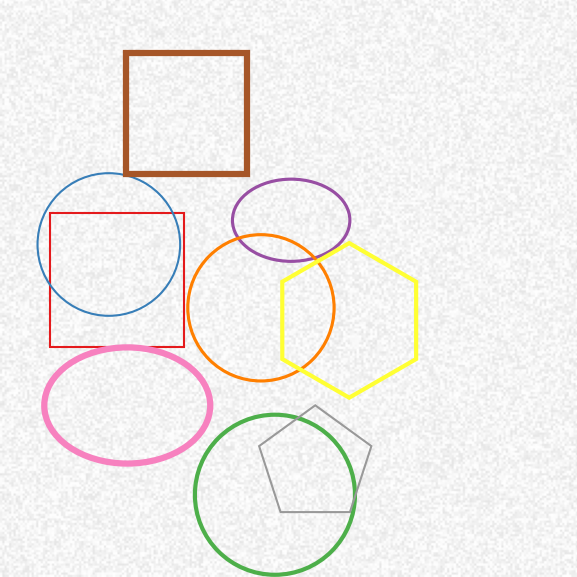[{"shape": "square", "thickness": 1, "radius": 0.58, "center": [0.203, 0.515]}, {"shape": "circle", "thickness": 1, "radius": 0.62, "center": [0.188, 0.576]}, {"shape": "circle", "thickness": 2, "radius": 0.69, "center": [0.476, 0.142]}, {"shape": "oval", "thickness": 1.5, "radius": 0.51, "center": [0.504, 0.618]}, {"shape": "circle", "thickness": 1.5, "radius": 0.63, "center": [0.452, 0.466]}, {"shape": "hexagon", "thickness": 2, "radius": 0.67, "center": [0.605, 0.444]}, {"shape": "square", "thickness": 3, "radius": 0.52, "center": [0.323, 0.802]}, {"shape": "oval", "thickness": 3, "radius": 0.72, "center": [0.22, 0.297]}, {"shape": "pentagon", "thickness": 1, "radius": 0.51, "center": [0.546, 0.195]}]